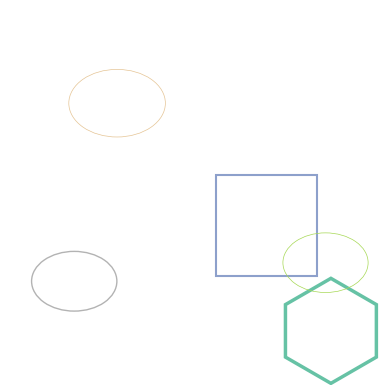[{"shape": "hexagon", "thickness": 2.5, "radius": 0.68, "center": [0.86, 0.141]}, {"shape": "square", "thickness": 1.5, "radius": 0.66, "center": [0.693, 0.415]}, {"shape": "oval", "thickness": 0.5, "radius": 0.55, "center": [0.845, 0.318]}, {"shape": "oval", "thickness": 0.5, "radius": 0.63, "center": [0.304, 0.732]}, {"shape": "oval", "thickness": 1, "radius": 0.55, "center": [0.193, 0.27]}]